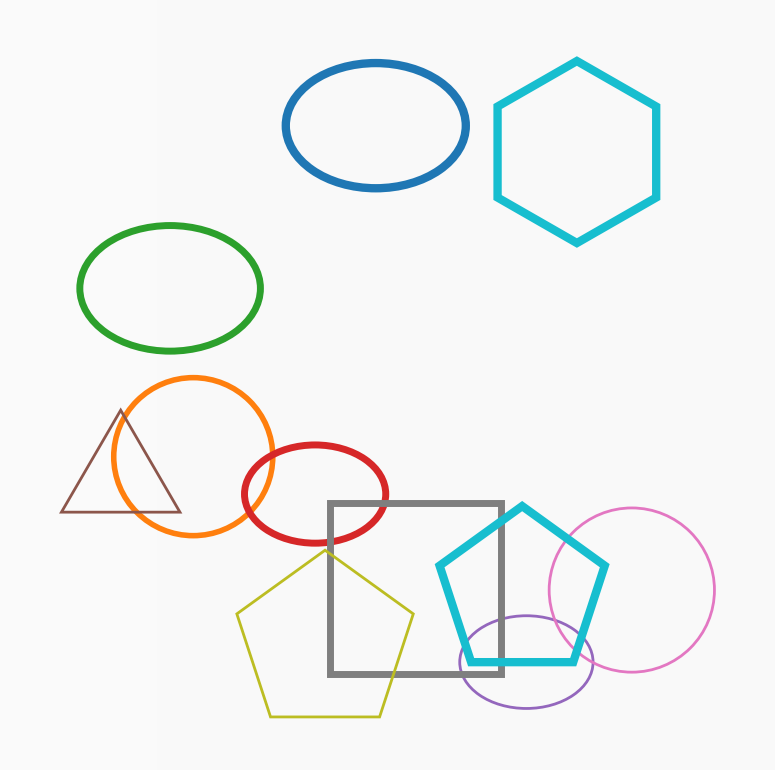[{"shape": "oval", "thickness": 3, "radius": 0.58, "center": [0.485, 0.837]}, {"shape": "circle", "thickness": 2, "radius": 0.51, "center": [0.249, 0.407]}, {"shape": "oval", "thickness": 2.5, "radius": 0.58, "center": [0.22, 0.626]}, {"shape": "oval", "thickness": 2.5, "radius": 0.46, "center": [0.407, 0.358]}, {"shape": "oval", "thickness": 1, "radius": 0.43, "center": [0.679, 0.14]}, {"shape": "triangle", "thickness": 1, "radius": 0.44, "center": [0.156, 0.379]}, {"shape": "circle", "thickness": 1, "radius": 0.53, "center": [0.815, 0.234]}, {"shape": "square", "thickness": 2.5, "radius": 0.55, "center": [0.536, 0.236]}, {"shape": "pentagon", "thickness": 1, "radius": 0.6, "center": [0.419, 0.166]}, {"shape": "pentagon", "thickness": 3, "radius": 0.56, "center": [0.674, 0.231]}, {"shape": "hexagon", "thickness": 3, "radius": 0.59, "center": [0.744, 0.803]}]